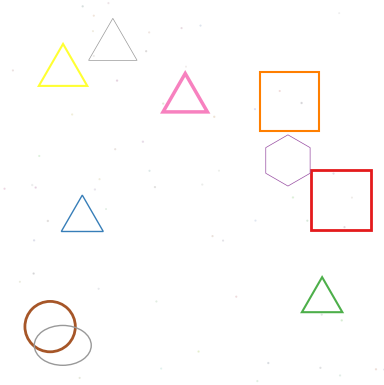[{"shape": "square", "thickness": 2, "radius": 0.39, "center": [0.885, 0.481]}, {"shape": "triangle", "thickness": 1, "radius": 0.31, "center": [0.214, 0.43]}, {"shape": "triangle", "thickness": 1.5, "radius": 0.3, "center": [0.837, 0.219]}, {"shape": "hexagon", "thickness": 0.5, "radius": 0.33, "center": [0.748, 0.583]}, {"shape": "square", "thickness": 1.5, "radius": 0.38, "center": [0.751, 0.735]}, {"shape": "triangle", "thickness": 1.5, "radius": 0.36, "center": [0.164, 0.813]}, {"shape": "circle", "thickness": 2, "radius": 0.33, "center": [0.13, 0.152]}, {"shape": "triangle", "thickness": 2.5, "radius": 0.33, "center": [0.481, 0.743]}, {"shape": "oval", "thickness": 1, "radius": 0.37, "center": [0.163, 0.103]}, {"shape": "triangle", "thickness": 0.5, "radius": 0.36, "center": [0.293, 0.88]}]